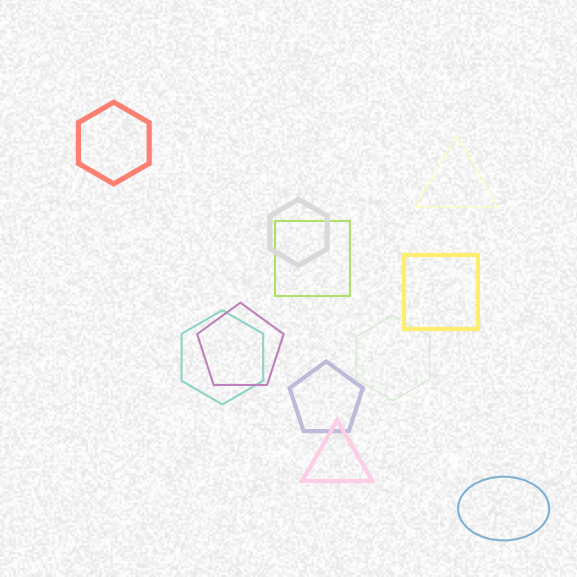[{"shape": "hexagon", "thickness": 1, "radius": 0.41, "center": [0.385, 0.38]}, {"shape": "triangle", "thickness": 0.5, "radius": 0.41, "center": [0.791, 0.682]}, {"shape": "pentagon", "thickness": 2, "radius": 0.33, "center": [0.565, 0.307]}, {"shape": "hexagon", "thickness": 2.5, "radius": 0.35, "center": [0.197, 0.751]}, {"shape": "oval", "thickness": 1, "radius": 0.39, "center": [0.872, 0.119]}, {"shape": "square", "thickness": 1, "radius": 0.32, "center": [0.542, 0.551]}, {"shape": "triangle", "thickness": 2, "radius": 0.35, "center": [0.584, 0.201]}, {"shape": "hexagon", "thickness": 2.5, "radius": 0.29, "center": [0.517, 0.597]}, {"shape": "pentagon", "thickness": 1, "radius": 0.39, "center": [0.416, 0.396]}, {"shape": "hexagon", "thickness": 0.5, "radius": 0.37, "center": [0.681, 0.379]}, {"shape": "square", "thickness": 2, "radius": 0.32, "center": [0.764, 0.493]}]